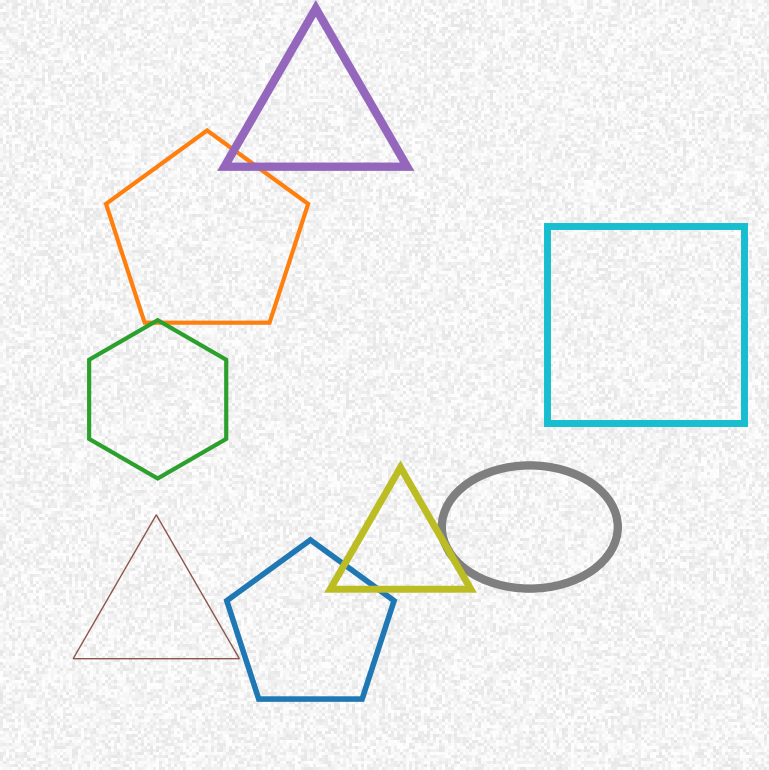[{"shape": "pentagon", "thickness": 2, "radius": 0.57, "center": [0.403, 0.185]}, {"shape": "pentagon", "thickness": 1.5, "radius": 0.69, "center": [0.269, 0.693]}, {"shape": "hexagon", "thickness": 1.5, "radius": 0.51, "center": [0.205, 0.481]}, {"shape": "triangle", "thickness": 3, "radius": 0.69, "center": [0.41, 0.852]}, {"shape": "triangle", "thickness": 0.5, "radius": 0.62, "center": [0.203, 0.207]}, {"shape": "oval", "thickness": 3, "radius": 0.57, "center": [0.688, 0.316]}, {"shape": "triangle", "thickness": 2.5, "radius": 0.53, "center": [0.52, 0.288]}, {"shape": "square", "thickness": 2.5, "radius": 0.64, "center": [0.838, 0.579]}]